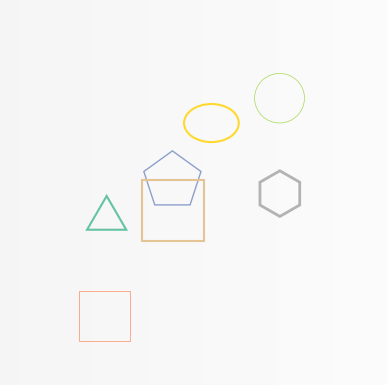[{"shape": "triangle", "thickness": 1.5, "radius": 0.29, "center": [0.275, 0.432]}, {"shape": "square", "thickness": 0.5, "radius": 0.33, "center": [0.27, 0.179]}, {"shape": "pentagon", "thickness": 1, "radius": 0.39, "center": [0.445, 0.531]}, {"shape": "circle", "thickness": 0.5, "radius": 0.32, "center": [0.721, 0.745]}, {"shape": "oval", "thickness": 1.5, "radius": 0.35, "center": [0.546, 0.68]}, {"shape": "square", "thickness": 1.5, "radius": 0.4, "center": [0.446, 0.454]}, {"shape": "hexagon", "thickness": 2, "radius": 0.3, "center": [0.722, 0.497]}]